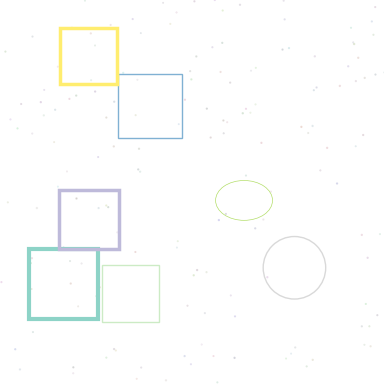[{"shape": "square", "thickness": 3, "radius": 0.45, "center": [0.166, 0.263]}, {"shape": "square", "thickness": 2.5, "radius": 0.39, "center": [0.231, 0.429]}, {"shape": "square", "thickness": 1, "radius": 0.42, "center": [0.39, 0.725]}, {"shape": "oval", "thickness": 0.5, "radius": 0.37, "center": [0.634, 0.479]}, {"shape": "circle", "thickness": 1, "radius": 0.41, "center": [0.765, 0.304]}, {"shape": "square", "thickness": 1, "radius": 0.37, "center": [0.339, 0.237]}, {"shape": "square", "thickness": 2.5, "radius": 0.36, "center": [0.23, 0.854]}]